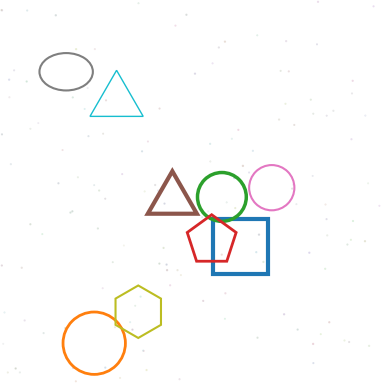[{"shape": "square", "thickness": 3, "radius": 0.35, "center": [0.624, 0.36]}, {"shape": "circle", "thickness": 2, "radius": 0.41, "center": [0.245, 0.109]}, {"shape": "circle", "thickness": 2.5, "radius": 0.32, "center": [0.576, 0.489]}, {"shape": "pentagon", "thickness": 2, "radius": 0.33, "center": [0.55, 0.375]}, {"shape": "triangle", "thickness": 3, "radius": 0.37, "center": [0.448, 0.482]}, {"shape": "circle", "thickness": 1.5, "radius": 0.29, "center": [0.706, 0.513]}, {"shape": "oval", "thickness": 1.5, "radius": 0.35, "center": [0.172, 0.814]}, {"shape": "hexagon", "thickness": 1.5, "radius": 0.34, "center": [0.359, 0.19]}, {"shape": "triangle", "thickness": 1, "radius": 0.4, "center": [0.303, 0.738]}]